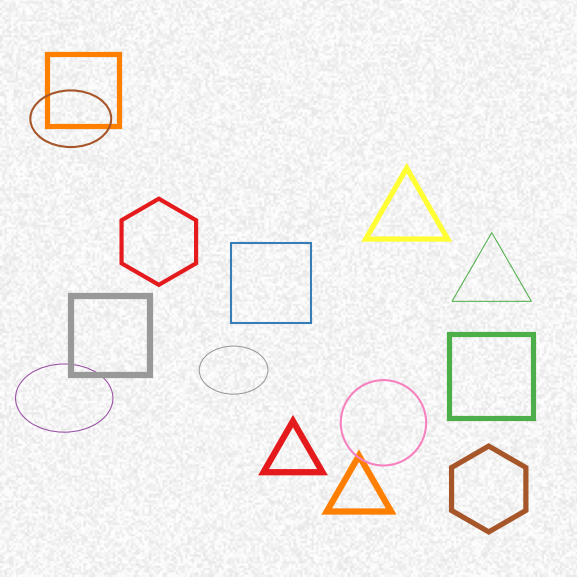[{"shape": "hexagon", "thickness": 2, "radius": 0.37, "center": [0.275, 0.58]}, {"shape": "triangle", "thickness": 3, "radius": 0.29, "center": [0.507, 0.211]}, {"shape": "square", "thickness": 1, "radius": 0.34, "center": [0.469, 0.509]}, {"shape": "triangle", "thickness": 0.5, "radius": 0.4, "center": [0.852, 0.517]}, {"shape": "square", "thickness": 2.5, "radius": 0.36, "center": [0.85, 0.348]}, {"shape": "oval", "thickness": 0.5, "radius": 0.42, "center": [0.111, 0.31]}, {"shape": "triangle", "thickness": 3, "radius": 0.32, "center": [0.622, 0.146]}, {"shape": "square", "thickness": 2.5, "radius": 0.31, "center": [0.144, 0.844]}, {"shape": "triangle", "thickness": 2.5, "radius": 0.41, "center": [0.704, 0.626]}, {"shape": "hexagon", "thickness": 2.5, "radius": 0.37, "center": [0.846, 0.152]}, {"shape": "oval", "thickness": 1, "radius": 0.35, "center": [0.123, 0.794]}, {"shape": "circle", "thickness": 1, "radius": 0.37, "center": [0.664, 0.267]}, {"shape": "oval", "thickness": 0.5, "radius": 0.3, "center": [0.404, 0.358]}, {"shape": "square", "thickness": 3, "radius": 0.34, "center": [0.191, 0.418]}]